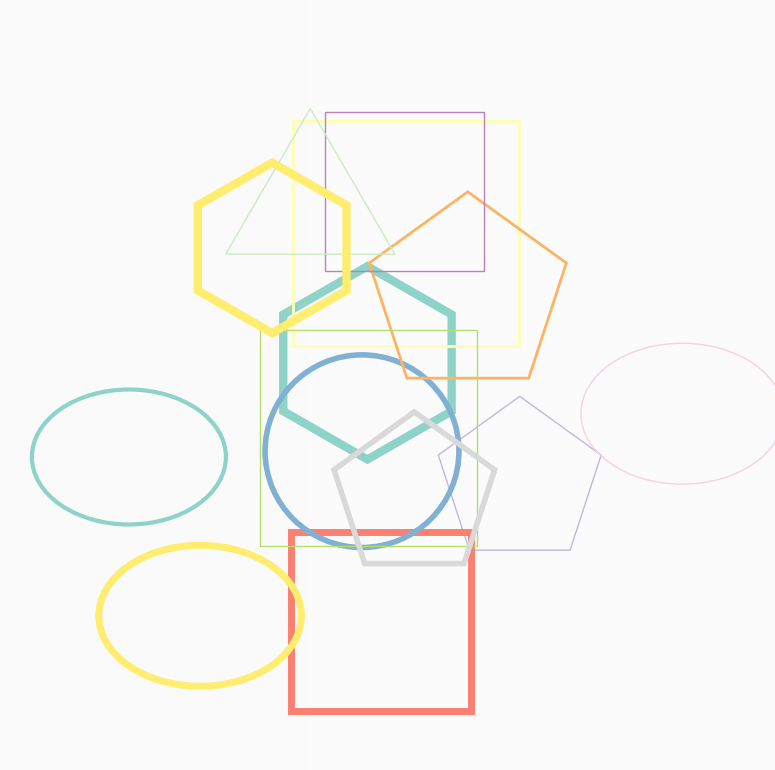[{"shape": "hexagon", "thickness": 3, "radius": 0.63, "center": [0.474, 0.529]}, {"shape": "oval", "thickness": 1.5, "radius": 0.63, "center": [0.166, 0.407]}, {"shape": "square", "thickness": 1, "radius": 0.73, "center": [0.524, 0.697]}, {"shape": "pentagon", "thickness": 0.5, "radius": 0.55, "center": [0.671, 0.375]}, {"shape": "square", "thickness": 2.5, "radius": 0.58, "center": [0.491, 0.193]}, {"shape": "circle", "thickness": 2, "radius": 0.63, "center": [0.467, 0.414]}, {"shape": "pentagon", "thickness": 1, "radius": 0.67, "center": [0.604, 0.617]}, {"shape": "square", "thickness": 0.5, "radius": 0.7, "center": [0.475, 0.431]}, {"shape": "oval", "thickness": 0.5, "radius": 0.65, "center": [0.88, 0.463]}, {"shape": "pentagon", "thickness": 2, "radius": 0.54, "center": [0.535, 0.356]}, {"shape": "square", "thickness": 0.5, "radius": 0.52, "center": [0.522, 0.751]}, {"shape": "triangle", "thickness": 0.5, "radius": 0.63, "center": [0.4, 0.733]}, {"shape": "oval", "thickness": 2.5, "radius": 0.65, "center": [0.258, 0.2]}, {"shape": "hexagon", "thickness": 3, "radius": 0.55, "center": [0.351, 0.678]}]